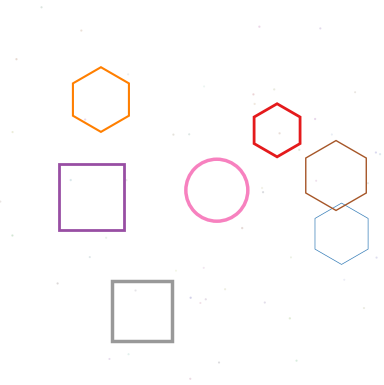[{"shape": "hexagon", "thickness": 2, "radius": 0.34, "center": [0.72, 0.662]}, {"shape": "hexagon", "thickness": 0.5, "radius": 0.4, "center": [0.887, 0.393]}, {"shape": "square", "thickness": 2, "radius": 0.42, "center": [0.238, 0.488]}, {"shape": "hexagon", "thickness": 1.5, "radius": 0.42, "center": [0.262, 0.741]}, {"shape": "hexagon", "thickness": 1, "radius": 0.45, "center": [0.873, 0.544]}, {"shape": "circle", "thickness": 2.5, "radius": 0.4, "center": [0.563, 0.506]}, {"shape": "square", "thickness": 2.5, "radius": 0.39, "center": [0.368, 0.192]}]